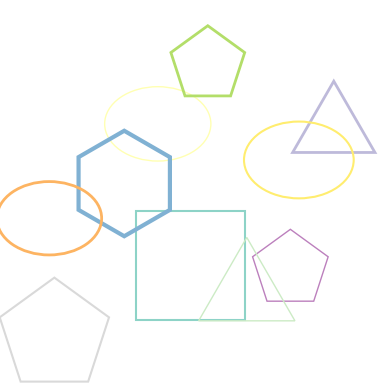[{"shape": "square", "thickness": 1.5, "radius": 0.71, "center": [0.494, 0.31]}, {"shape": "oval", "thickness": 1, "radius": 0.69, "center": [0.41, 0.678]}, {"shape": "triangle", "thickness": 2, "radius": 0.62, "center": [0.867, 0.666]}, {"shape": "hexagon", "thickness": 3, "radius": 0.68, "center": [0.323, 0.523]}, {"shape": "oval", "thickness": 2, "radius": 0.68, "center": [0.128, 0.433]}, {"shape": "pentagon", "thickness": 2, "radius": 0.5, "center": [0.54, 0.832]}, {"shape": "pentagon", "thickness": 1.5, "radius": 0.75, "center": [0.141, 0.13]}, {"shape": "pentagon", "thickness": 1, "radius": 0.52, "center": [0.754, 0.301]}, {"shape": "triangle", "thickness": 1, "radius": 0.72, "center": [0.641, 0.239]}, {"shape": "oval", "thickness": 1.5, "radius": 0.71, "center": [0.776, 0.585]}]